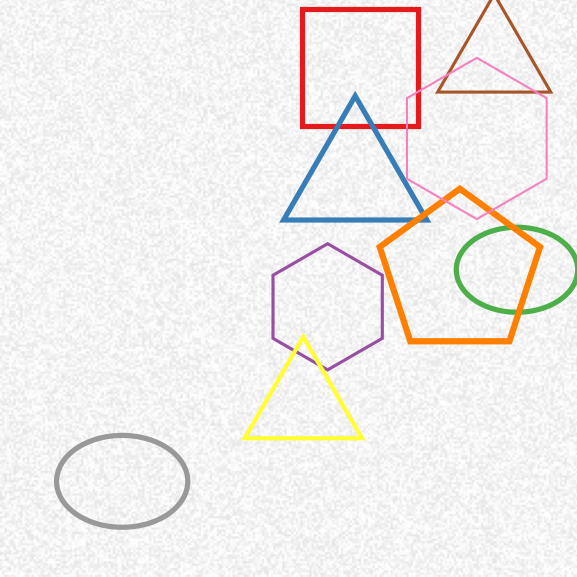[{"shape": "square", "thickness": 2.5, "radius": 0.5, "center": [0.623, 0.882]}, {"shape": "triangle", "thickness": 2.5, "radius": 0.72, "center": [0.615, 0.69]}, {"shape": "oval", "thickness": 2.5, "radius": 0.53, "center": [0.895, 0.532]}, {"shape": "hexagon", "thickness": 1.5, "radius": 0.55, "center": [0.567, 0.468]}, {"shape": "pentagon", "thickness": 3, "radius": 0.73, "center": [0.796, 0.526]}, {"shape": "triangle", "thickness": 2, "radius": 0.59, "center": [0.525, 0.299]}, {"shape": "triangle", "thickness": 1.5, "radius": 0.57, "center": [0.856, 0.896]}, {"shape": "hexagon", "thickness": 1, "radius": 0.7, "center": [0.826, 0.759]}, {"shape": "oval", "thickness": 2.5, "radius": 0.57, "center": [0.212, 0.166]}]